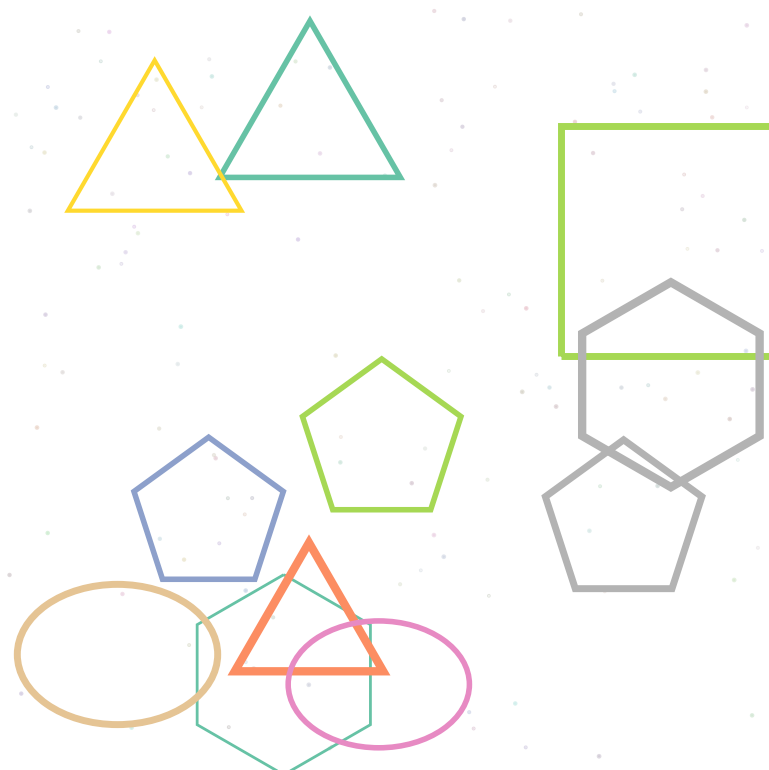[{"shape": "triangle", "thickness": 2, "radius": 0.68, "center": [0.403, 0.837]}, {"shape": "hexagon", "thickness": 1, "radius": 0.65, "center": [0.369, 0.124]}, {"shape": "triangle", "thickness": 3, "radius": 0.56, "center": [0.401, 0.184]}, {"shape": "pentagon", "thickness": 2, "radius": 0.51, "center": [0.271, 0.33]}, {"shape": "oval", "thickness": 2, "radius": 0.59, "center": [0.492, 0.111]}, {"shape": "pentagon", "thickness": 2, "radius": 0.54, "center": [0.496, 0.426]}, {"shape": "square", "thickness": 2.5, "radius": 0.75, "center": [0.878, 0.687]}, {"shape": "triangle", "thickness": 1.5, "radius": 0.65, "center": [0.201, 0.791]}, {"shape": "oval", "thickness": 2.5, "radius": 0.65, "center": [0.153, 0.15]}, {"shape": "pentagon", "thickness": 2.5, "radius": 0.53, "center": [0.81, 0.322]}, {"shape": "hexagon", "thickness": 3, "radius": 0.67, "center": [0.871, 0.5]}]